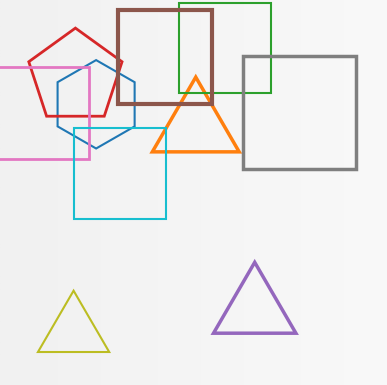[{"shape": "hexagon", "thickness": 1.5, "radius": 0.57, "center": [0.248, 0.729]}, {"shape": "triangle", "thickness": 2.5, "radius": 0.65, "center": [0.505, 0.67]}, {"shape": "square", "thickness": 1.5, "radius": 0.59, "center": [0.581, 0.876]}, {"shape": "pentagon", "thickness": 2, "radius": 0.63, "center": [0.195, 0.801]}, {"shape": "triangle", "thickness": 2.5, "radius": 0.61, "center": [0.657, 0.196]}, {"shape": "square", "thickness": 3, "radius": 0.61, "center": [0.427, 0.852]}, {"shape": "square", "thickness": 2, "radius": 0.6, "center": [0.111, 0.706]}, {"shape": "square", "thickness": 2.5, "radius": 0.73, "center": [0.773, 0.708]}, {"shape": "triangle", "thickness": 1.5, "radius": 0.53, "center": [0.19, 0.139]}, {"shape": "square", "thickness": 1.5, "radius": 0.59, "center": [0.309, 0.55]}]